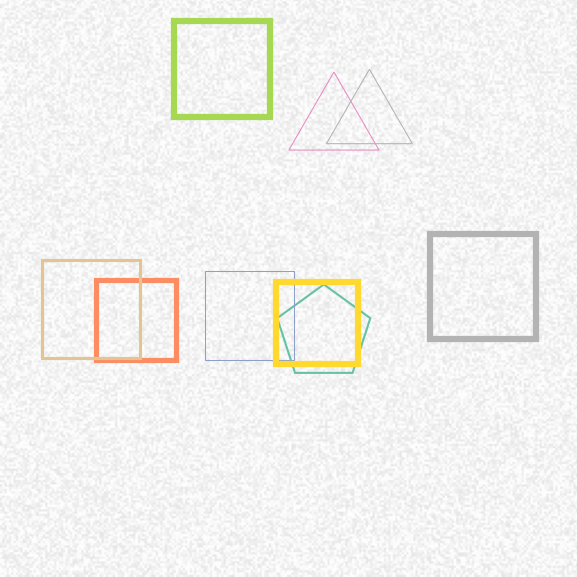[{"shape": "pentagon", "thickness": 1, "radius": 0.42, "center": [0.561, 0.422]}, {"shape": "square", "thickness": 2.5, "radius": 0.34, "center": [0.235, 0.445]}, {"shape": "square", "thickness": 0.5, "radius": 0.39, "center": [0.432, 0.452]}, {"shape": "triangle", "thickness": 0.5, "radius": 0.45, "center": [0.578, 0.784]}, {"shape": "square", "thickness": 3, "radius": 0.42, "center": [0.384, 0.88]}, {"shape": "square", "thickness": 3, "radius": 0.35, "center": [0.549, 0.44]}, {"shape": "square", "thickness": 1.5, "radius": 0.42, "center": [0.158, 0.464]}, {"shape": "square", "thickness": 3, "radius": 0.46, "center": [0.837, 0.503]}, {"shape": "triangle", "thickness": 0.5, "radius": 0.43, "center": [0.64, 0.793]}]